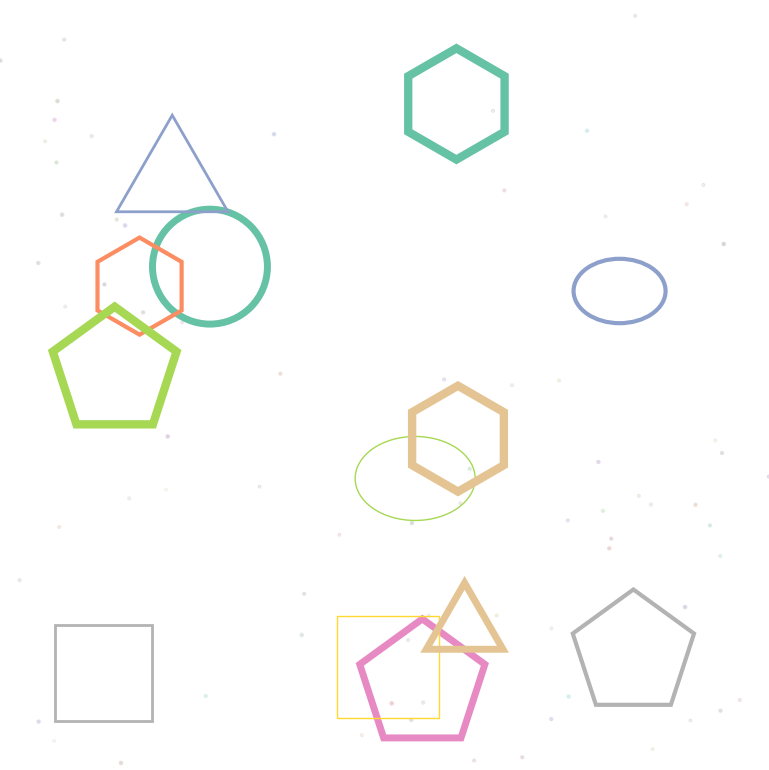[{"shape": "circle", "thickness": 2.5, "radius": 0.37, "center": [0.273, 0.654]}, {"shape": "hexagon", "thickness": 3, "radius": 0.36, "center": [0.593, 0.865]}, {"shape": "hexagon", "thickness": 1.5, "radius": 0.32, "center": [0.181, 0.628]}, {"shape": "oval", "thickness": 1.5, "radius": 0.3, "center": [0.805, 0.622]}, {"shape": "triangle", "thickness": 1, "radius": 0.42, "center": [0.224, 0.767]}, {"shape": "pentagon", "thickness": 2.5, "radius": 0.43, "center": [0.548, 0.111]}, {"shape": "pentagon", "thickness": 3, "radius": 0.42, "center": [0.149, 0.517]}, {"shape": "oval", "thickness": 0.5, "radius": 0.39, "center": [0.539, 0.379]}, {"shape": "square", "thickness": 0.5, "radius": 0.33, "center": [0.504, 0.134]}, {"shape": "hexagon", "thickness": 3, "radius": 0.34, "center": [0.595, 0.43]}, {"shape": "triangle", "thickness": 2.5, "radius": 0.29, "center": [0.603, 0.186]}, {"shape": "square", "thickness": 1, "radius": 0.31, "center": [0.134, 0.126]}, {"shape": "pentagon", "thickness": 1.5, "radius": 0.41, "center": [0.823, 0.152]}]